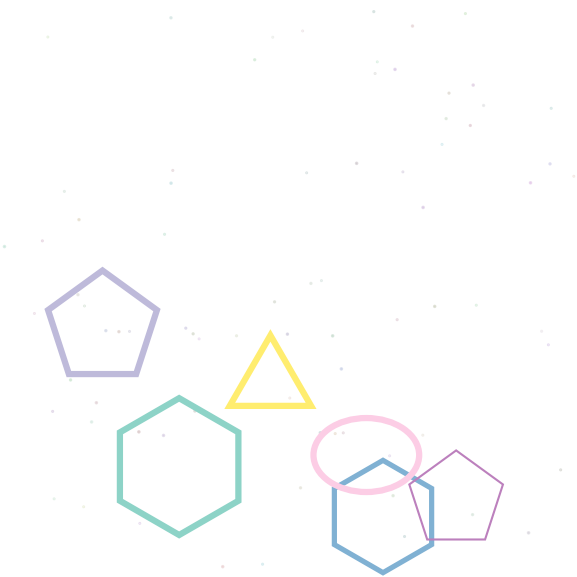[{"shape": "hexagon", "thickness": 3, "radius": 0.59, "center": [0.31, 0.191]}, {"shape": "pentagon", "thickness": 3, "radius": 0.5, "center": [0.178, 0.432]}, {"shape": "hexagon", "thickness": 2.5, "radius": 0.49, "center": [0.663, 0.105]}, {"shape": "oval", "thickness": 3, "radius": 0.46, "center": [0.634, 0.211]}, {"shape": "pentagon", "thickness": 1, "radius": 0.43, "center": [0.79, 0.134]}, {"shape": "triangle", "thickness": 3, "radius": 0.41, "center": [0.468, 0.337]}]